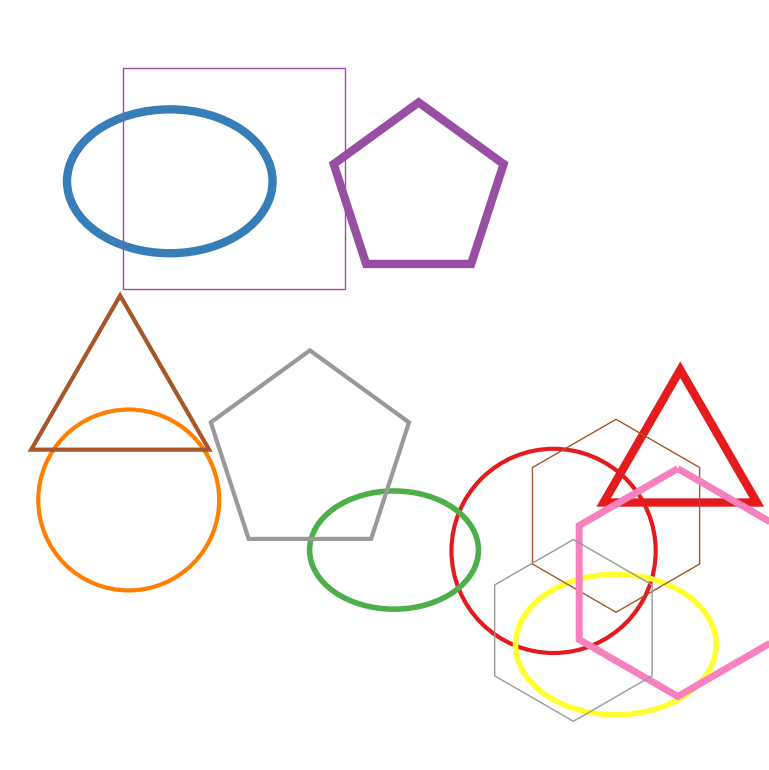[{"shape": "triangle", "thickness": 3, "radius": 0.57, "center": [0.884, 0.405]}, {"shape": "circle", "thickness": 1.5, "radius": 0.66, "center": [0.719, 0.285]}, {"shape": "oval", "thickness": 3, "radius": 0.67, "center": [0.221, 0.765]}, {"shape": "oval", "thickness": 2, "radius": 0.55, "center": [0.512, 0.286]}, {"shape": "pentagon", "thickness": 3, "radius": 0.58, "center": [0.544, 0.751]}, {"shape": "square", "thickness": 0.5, "radius": 0.72, "center": [0.304, 0.768]}, {"shape": "circle", "thickness": 1.5, "radius": 0.59, "center": [0.167, 0.351]}, {"shape": "oval", "thickness": 2, "radius": 0.65, "center": [0.8, 0.163]}, {"shape": "hexagon", "thickness": 0.5, "radius": 0.63, "center": [0.8, 0.33]}, {"shape": "triangle", "thickness": 1.5, "radius": 0.67, "center": [0.156, 0.483]}, {"shape": "hexagon", "thickness": 2.5, "radius": 0.74, "center": [0.88, 0.243]}, {"shape": "pentagon", "thickness": 1.5, "radius": 0.68, "center": [0.402, 0.41]}, {"shape": "hexagon", "thickness": 0.5, "radius": 0.59, "center": [0.745, 0.181]}]